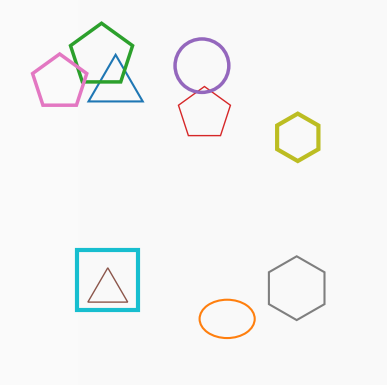[{"shape": "triangle", "thickness": 1.5, "radius": 0.4, "center": [0.298, 0.777]}, {"shape": "oval", "thickness": 1.5, "radius": 0.36, "center": [0.586, 0.172]}, {"shape": "pentagon", "thickness": 2.5, "radius": 0.42, "center": [0.262, 0.855]}, {"shape": "pentagon", "thickness": 1, "radius": 0.35, "center": [0.528, 0.705]}, {"shape": "circle", "thickness": 2.5, "radius": 0.35, "center": [0.521, 0.829]}, {"shape": "triangle", "thickness": 1, "radius": 0.3, "center": [0.278, 0.245]}, {"shape": "pentagon", "thickness": 2.5, "radius": 0.37, "center": [0.154, 0.786]}, {"shape": "hexagon", "thickness": 1.5, "radius": 0.41, "center": [0.766, 0.251]}, {"shape": "hexagon", "thickness": 3, "radius": 0.31, "center": [0.768, 0.643]}, {"shape": "square", "thickness": 3, "radius": 0.39, "center": [0.277, 0.272]}]